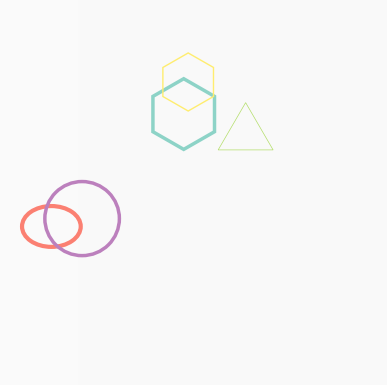[{"shape": "hexagon", "thickness": 2.5, "radius": 0.46, "center": [0.474, 0.704]}, {"shape": "oval", "thickness": 3, "radius": 0.38, "center": [0.133, 0.412]}, {"shape": "triangle", "thickness": 0.5, "radius": 0.41, "center": [0.634, 0.652]}, {"shape": "circle", "thickness": 2.5, "radius": 0.48, "center": [0.212, 0.432]}, {"shape": "hexagon", "thickness": 1, "radius": 0.38, "center": [0.486, 0.787]}]